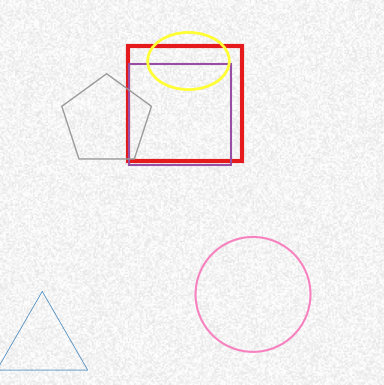[{"shape": "square", "thickness": 3, "radius": 0.75, "center": [0.48, 0.731]}, {"shape": "triangle", "thickness": 0.5, "radius": 0.68, "center": [0.11, 0.107]}, {"shape": "square", "thickness": 1.5, "radius": 0.66, "center": [0.468, 0.702]}, {"shape": "oval", "thickness": 2, "radius": 0.53, "center": [0.49, 0.842]}, {"shape": "circle", "thickness": 1.5, "radius": 0.75, "center": [0.657, 0.235]}, {"shape": "pentagon", "thickness": 1, "radius": 0.61, "center": [0.277, 0.686]}]